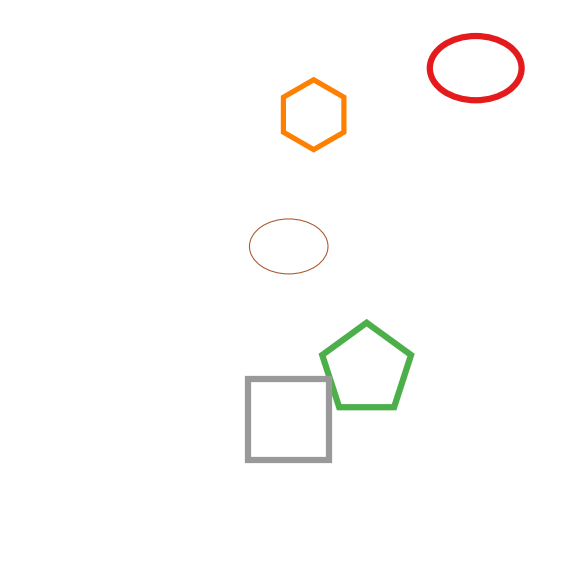[{"shape": "oval", "thickness": 3, "radius": 0.4, "center": [0.824, 0.881]}, {"shape": "pentagon", "thickness": 3, "radius": 0.4, "center": [0.635, 0.359]}, {"shape": "hexagon", "thickness": 2.5, "radius": 0.3, "center": [0.543, 0.801]}, {"shape": "oval", "thickness": 0.5, "radius": 0.34, "center": [0.5, 0.572]}, {"shape": "square", "thickness": 3, "radius": 0.35, "center": [0.499, 0.274]}]